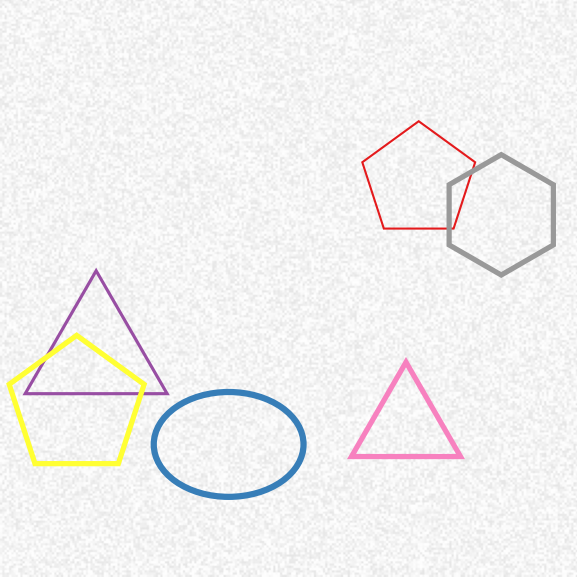[{"shape": "pentagon", "thickness": 1, "radius": 0.51, "center": [0.725, 0.686]}, {"shape": "oval", "thickness": 3, "radius": 0.65, "center": [0.396, 0.23]}, {"shape": "triangle", "thickness": 1.5, "radius": 0.71, "center": [0.167, 0.388]}, {"shape": "pentagon", "thickness": 2.5, "radius": 0.61, "center": [0.133, 0.296]}, {"shape": "triangle", "thickness": 2.5, "radius": 0.54, "center": [0.703, 0.263]}, {"shape": "hexagon", "thickness": 2.5, "radius": 0.52, "center": [0.868, 0.627]}]